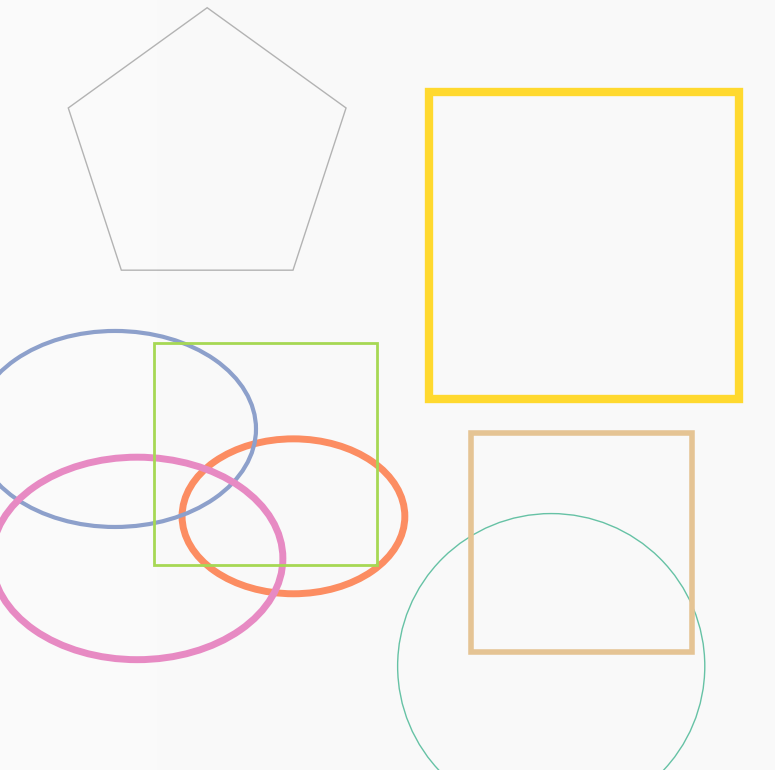[{"shape": "circle", "thickness": 0.5, "radius": 0.99, "center": [0.711, 0.135]}, {"shape": "oval", "thickness": 2.5, "radius": 0.72, "center": [0.379, 0.329]}, {"shape": "oval", "thickness": 1.5, "radius": 0.91, "center": [0.148, 0.443]}, {"shape": "oval", "thickness": 2.5, "radius": 0.94, "center": [0.177, 0.275]}, {"shape": "square", "thickness": 1, "radius": 0.72, "center": [0.342, 0.41]}, {"shape": "square", "thickness": 3, "radius": 1.0, "center": [0.753, 0.681]}, {"shape": "square", "thickness": 2, "radius": 0.71, "center": [0.75, 0.295]}, {"shape": "pentagon", "thickness": 0.5, "radius": 0.94, "center": [0.267, 0.802]}]